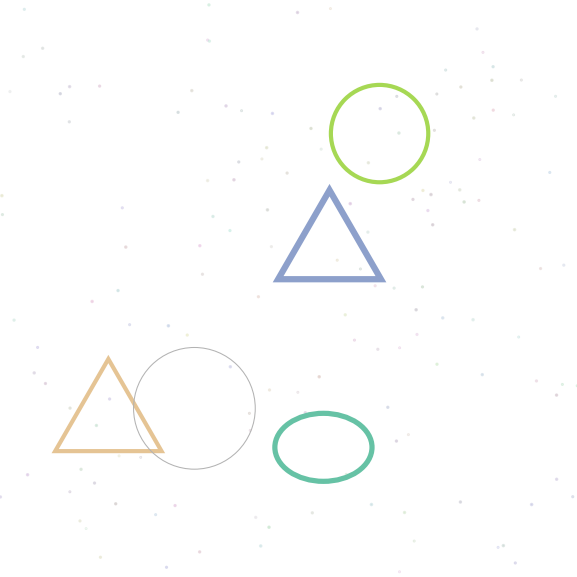[{"shape": "oval", "thickness": 2.5, "radius": 0.42, "center": [0.56, 0.225]}, {"shape": "triangle", "thickness": 3, "radius": 0.51, "center": [0.571, 0.567]}, {"shape": "circle", "thickness": 2, "radius": 0.42, "center": [0.657, 0.768]}, {"shape": "triangle", "thickness": 2, "radius": 0.53, "center": [0.188, 0.271]}, {"shape": "circle", "thickness": 0.5, "radius": 0.53, "center": [0.337, 0.292]}]